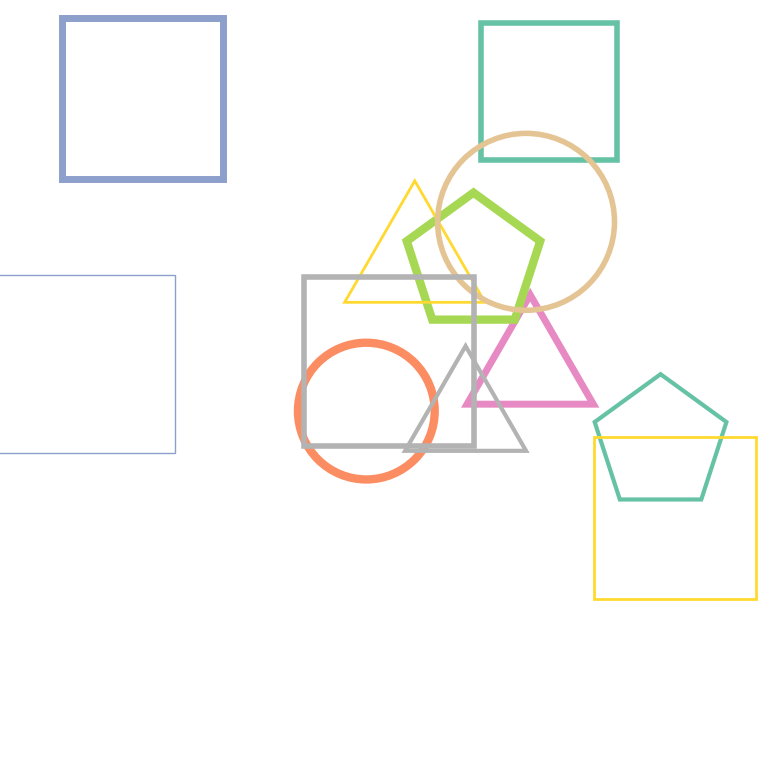[{"shape": "pentagon", "thickness": 1.5, "radius": 0.45, "center": [0.858, 0.424]}, {"shape": "square", "thickness": 2, "radius": 0.44, "center": [0.713, 0.881]}, {"shape": "circle", "thickness": 3, "radius": 0.44, "center": [0.476, 0.466]}, {"shape": "square", "thickness": 2.5, "radius": 0.52, "center": [0.185, 0.872]}, {"shape": "square", "thickness": 0.5, "radius": 0.58, "center": [0.111, 0.527]}, {"shape": "triangle", "thickness": 2.5, "radius": 0.47, "center": [0.689, 0.522]}, {"shape": "pentagon", "thickness": 3, "radius": 0.46, "center": [0.615, 0.659]}, {"shape": "triangle", "thickness": 1, "radius": 0.53, "center": [0.539, 0.66]}, {"shape": "square", "thickness": 1, "radius": 0.53, "center": [0.877, 0.327]}, {"shape": "circle", "thickness": 2, "radius": 0.57, "center": [0.683, 0.712]}, {"shape": "triangle", "thickness": 1.5, "radius": 0.45, "center": [0.605, 0.46]}, {"shape": "square", "thickness": 2, "radius": 0.55, "center": [0.506, 0.531]}]